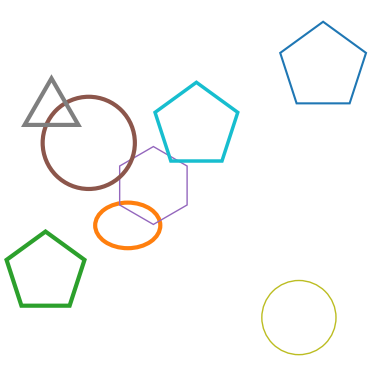[{"shape": "pentagon", "thickness": 1.5, "radius": 0.59, "center": [0.839, 0.826]}, {"shape": "oval", "thickness": 3, "radius": 0.42, "center": [0.332, 0.415]}, {"shape": "pentagon", "thickness": 3, "radius": 0.53, "center": [0.118, 0.292]}, {"shape": "hexagon", "thickness": 1, "radius": 0.51, "center": [0.398, 0.518]}, {"shape": "circle", "thickness": 3, "radius": 0.6, "center": [0.231, 0.629]}, {"shape": "triangle", "thickness": 3, "radius": 0.4, "center": [0.134, 0.716]}, {"shape": "circle", "thickness": 1, "radius": 0.48, "center": [0.776, 0.175]}, {"shape": "pentagon", "thickness": 2.5, "radius": 0.56, "center": [0.51, 0.673]}]